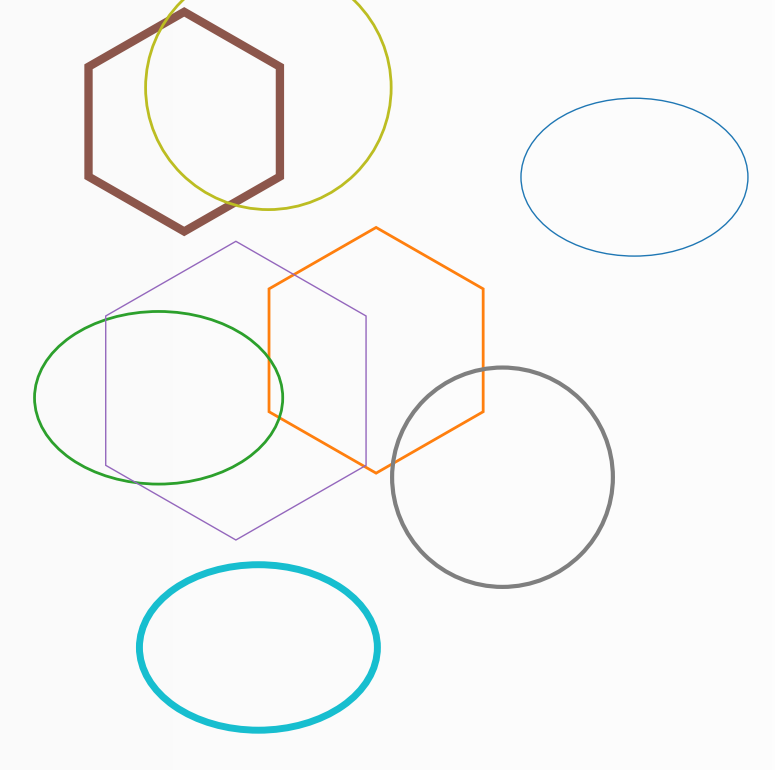[{"shape": "oval", "thickness": 0.5, "radius": 0.73, "center": [0.819, 0.77]}, {"shape": "hexagon", "thickness": 1, "radius": 0.8, "center": [0.485, 0.545]}, {"shape": "oval", "thickness": 1, "radius": 0.8, "center": [0.205, 0.483]}, {"shape": "hexagon", "thickness": 0.5, "radius": 0.97, "center": [0.304, 0.493]}, {"shape": "hexagon", "thickness": 3, "radius": 0.71, "center": [0.238, 0.842]}, {"shape": "circle", "thickness": 1.5, "radius": 0.71, "center": [0.648, 0.38]}, {"shape": "circle", "thickness": 1, "radius": 0.79, "center": [0.346, 0.886]}, {"shape": "oval", "thickness": 2.5, "radius": 0.77, "center": [0.333, 0.159]}]